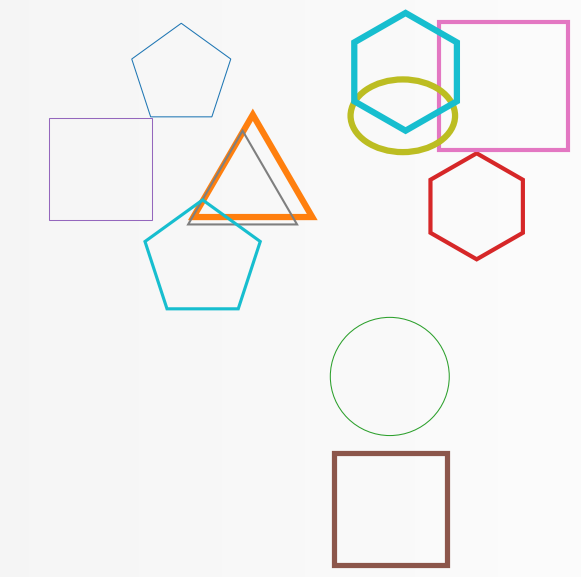[{"shape": "pentagon", "thickness": 0.5, "radius": 0.45, "center": [0.312, 0.869]}, {"shape": "triangle", "thickness": 3, "radius": 0.59, "center": [0.435, 0.682]}, {"shape": "circle", "thickness": 0.5, "radius": 0.51, "center": [0.671, 0.347]}, {"shape": "hexagon", "thickness": 2, "radius": 0.46, "center": [0.82, 0.642]}, {"shape": "square", "thickness": 0.5, "radius": 0.44, "center": [0.173, 0.706]}, {"shape": "square", "thickness": 2.5, "radius": 0.49, "center": [0.672, 0.118]}, {"shape": "square", "thickness": 2, "radius": 0.55, "center": [0.867, 0.85]}, {"shape": "triangle", "thickness": 1, "radius": 0.54, "center": [0.417, 0.665]}, {"shape": "oval", "thickness": 3, "radius": 0.45, "center": [0.693, 0.799]}, {"shape": "hexagon", "thickness": 3, "radius": 0.51, "center": [0.698, 0.875]}, {"shape": "pentagon", "thickness": 1.5, "radius": 0.52, "center": [0.349, 0.549]}]